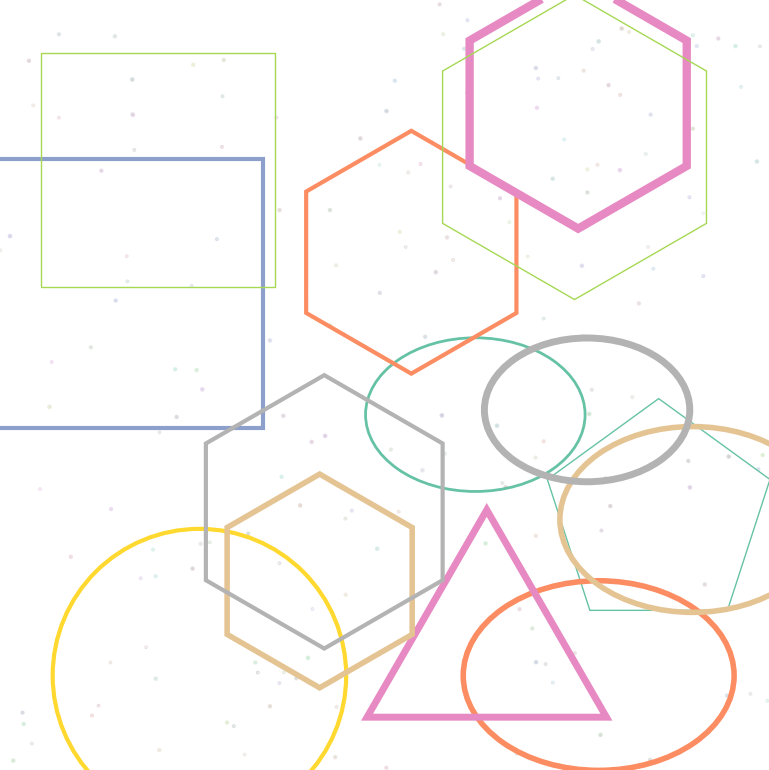[{"shape": "pentagon", "thickness": 0.5, "radius": 0.76, "center": [0.855, 0.33]}, {"shape": "oval", "thickness": 1, "radius": 0.71, "center": [0.617, 0.462]}, {"shape": "hexagon", "thickness": 1.5, "radius": 0.79, "center": [0.534, 0.672]}, {"shape": "oval", "thickness": 2, "radius": 0.88, "center": [0.777, 0.123]}, {"shape": "square", "thickness": 1.5, "radius": 0.88, "center": [0.166, 0.619]}, {"shape": "triangle", "thickness": 2.5, "radius": 0.9, "center": [0.632, 0.158]}, {"shape": "hexagon", "thickness": 3, "radius": 0.81, "center": [0.751, 0.866]}, {"shape": "square", "thickness": 0.5, "radius": 0.76, "center": [0.205, 0.779]}, {"shape": "hexagon", "thickness": 0.5, "radius": 0.99, "center": [0.746, 0.809]}, {"shape": "circle", "thickness": 1.5, "radius": 0.95, "center": [0.259, 0.123]}, {"shape": "oval", "thickness": 2, "radius": 0.86, "center": [0.899, 0.325]}, {"shape": "hexagon", "thickness": 2, "radius": 0.69, "center": [0.415, 0.246]}, {"shape": "oval", "thickness": 2.5, "radius": 0.67, "center": [0.762, 0.468]}, {"shape": "hexagon", "thickness": 1.5, "radius": 0.89, "center": [0.421, 0.335]}]